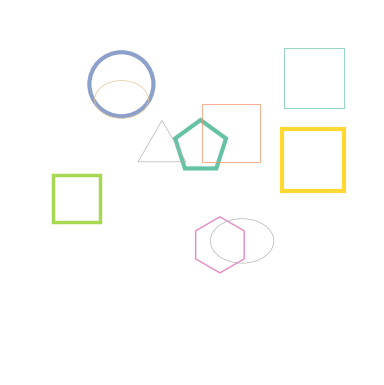[{"shape": "square", "thickness": 0.5, "radius": 0.39, "center": [0.815, 0.798]}, {"shape": "pentagon", "thickness": 3, "radius": 0.35, "center": [0.521, 0.619]}, {"shape": "square", "thickness": 0.5, "radius": 0.38, "center": [0.599, 0.654]}, {"shape": "circle", "thickness": 3, "radius": 0.42, "center": [0.315, 0.781]}, {"shape": "hexagon", "thickness": 1, "radius": 0.36, "center": [0.571, 0.364]}, {"shape": "square", "thickness": 2.5, "radius": 0.3, "center": [0.2, 0.484]}, {"shape": "square", "thickness": 3, "radius": 0.4, "center": [0.812, 0.584]}, {"shape": "oval", "thickness": 0.5, "radius": 0.35, "center": [0.316, 0.742]}, {"shape": "oval", "thickness": 0.5, "radius": 0.41, "center": [0.629, 0.374]}, {"shape": "triangle", "thickness": 0.5, "radius": 0.36, "center": [0.421, 0.616]}]